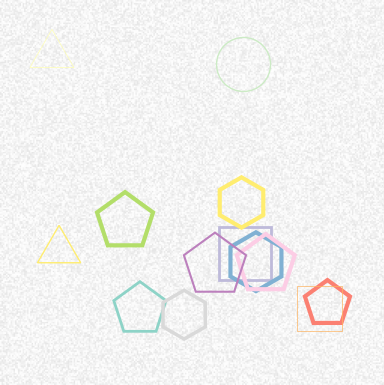[{"shape": "pentagon", "thickness": 2, "radius": 0.36, "center": [0.363, 0.197]}, {"shape": "triangle", "thickness": 0.5, "radius": 0.33, "center": [0.135, 0.858]}, {"shape": "square", "thickness": 2, "radius": 0.34, "center": [0.636, 0.341]}, {"shape": "pentagon", "thickness": 3, "radius": 0.31, "center": [0.851, 0.211]}, {"shape": "hexagon", "thickness": 3, "radius": 0.38, "center": [0.665, 0.32]}, {"shape": "square", "thickness": 0.5, "radius": 0.29, "center": [0.829, 0.199]}, {"shape": "pentagon", "thickness": 3, "radius": 0.38, "center": [0.325, 0.425]}, {"shape": "pentagon", "thickness": 3, "radius": 0.4, "center": [0.69, 0.313]}, {"shape": "hexagon", "thickness": 2.5, "radius": 0.32, "center": [0.478, 0.183]}, {"shape": "pentagon", "thickness": 1.5, "radius": 0.42, "center": [0.558, 0.311]}, {"shape": "circle", "thickness": 1, "radius": 0.35, "center": [0.633, 0.833]}, {"shape": "hexagon", "thickness": 3, "radius": 0.33, "center": [0.627, 0.474]}, {"shape": "triangle", "thickness": 1, "radius": 0.32, "center": [0.153, 0.35]}]